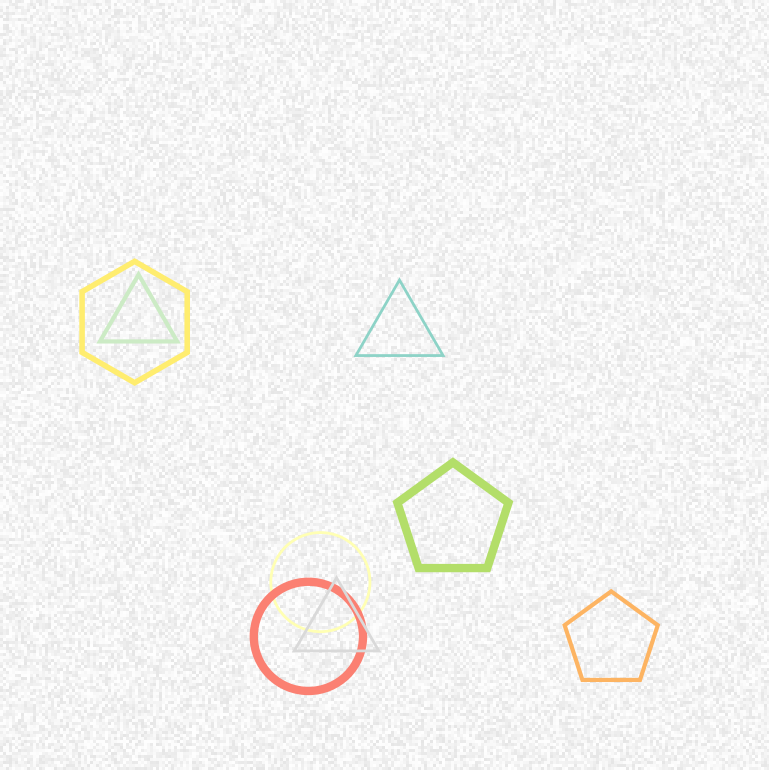[{"shape": "triangle", "thickness": 1, "radius": 0.33, "center": [0.519, 0.571]}, {"shape": "circle", "thickness": 1, "radius": 0.32, "center": [0.416, 0.244]}, {"shape": "circle", "thickness": 3, "radius": 0.35, "center": [0.401, 0.174]}, {"shape": "pentagon", "thickness": 1.5, "radius": 0.32, "center": [0.794, 0.168]}, {"shape": "pentagon", "thickness": 3, "radius": 0.38, "center": [0.588, 0.324]}, {"shape": "triangle", "thickness": 1, "radius": 0.32, "center": [0.437, 0.186]}, {"shape": "triangle", "thickness": 1.5, "radius": 0.29, "center": [0.18, 0.586]}, {"shape": "hexagon", "thickness": 2, "radius": 0.39, "center": [0.175, 0.582]}]